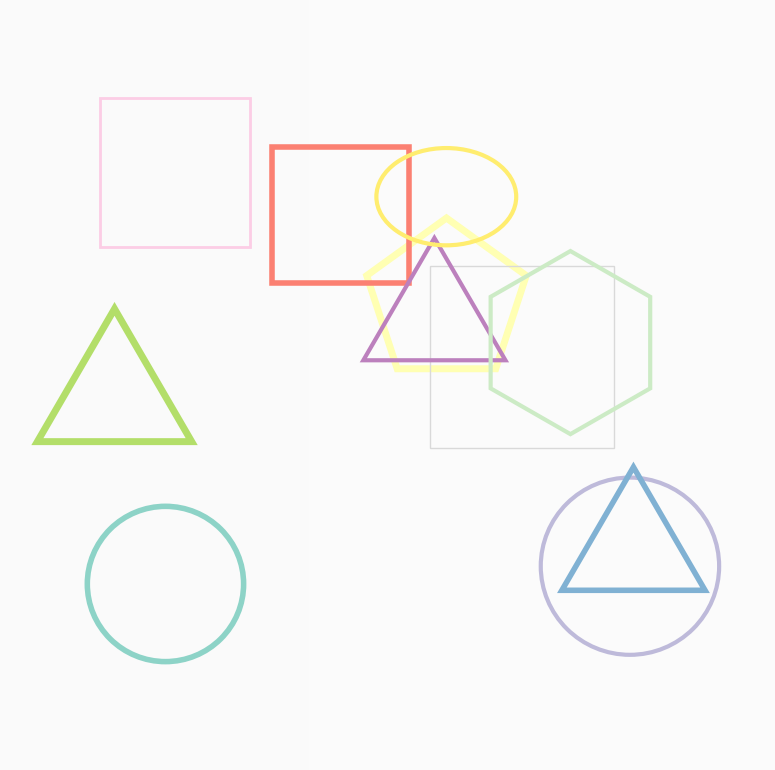[{"shape": "circle", "thickness": 2, "radius": 0.5, "center": [0.214, 0.242]}, {"shape": "pentagon", "thickness": 2.5, "radius": 0.54, "center": [0.576, 0.609]}, {"shape": "circle", "thickness": 1.5, "radius": 0.58, "center": [0.813, 0.265]}, {"shape": "square", "thickness": 2, "radius": 0.44, "center": [0.44, 0.721]}, {"shape": "triangle", "thickness": 2, "radius": 0.53, "center": [0.817, 0.287]}, {"shape": "triangle", "thickness": 2.5, "radius": 0.57, "center": [0.148, 0.484]}, {"shape": "square", "thickness": 1, "radius": 0.48, "center": [0.226, 0.777]}, {"shape": "square", "thickness": 0.5, "radius": 0.59, "center": [0.674, 0.536]}, {"shape": "triangle", "thickness": 1.5, "radius": 0.53, "center": [0.561, 0.585]}, {"shape": "hexagon", "thickness": 1.5, "radius": 0.59, "center": [0.736, 0.555]}, {"shape": "oval", "thickness": 1.5, "radius": 0.45, "center": [0.576, 0.745]}]